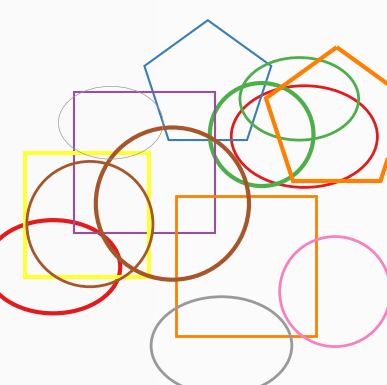[{"shape": "oval", "thickness": 2, "radius": 0.94, "center": [0.785, 0.645]}, {"shape": "oval", "thickness": 3, "radius": 0.86, "center": [0.137, 0.307]}, {"shape": "pentagon", "thickness": 1.5, "radius": 0.86, "center": [0.536, 0.775]}, {"shape": "circle", "thickness": 3, "radius": 0.67, "center": [0.675, 0.651]}, {"shape": "oval", "thickness": 2, "radius": 0.77, "center": [0.772, 0.743]}, {"shape": "square", "thickness": 1.5, "radius": 0.91, "center": [0.373, 0.578]}, {"shape": "square", "thickness": 2, "radius": 0.9, "center": [0.634, 0.309]}, {"shape": "pentagon", "thickness": 3, "radius": 0.96, "center": [0.869, 0.685]}, {"shape": "square", "thickness": 3, "radius": 0.8, "center": [0.224, 0.441]}, {"shape": "circle", "thickness": 2, "radius": 0.81, "center": [0.232, 0.418]}, {"shape": "circle", "thickness": 3, "radius": 0.99, "center": [0.445, 0.471]}, {"shape": "circle", "thickness": 2, "radius": 0.71, "center": [0.865, 0.243]}, {"shape": "oval", "thickness": 0.5, "radius": 0.68, "center": [0.286, 0.681]}, {"shape": "oval", "thickness": 2, "radius": 0.91, "center": [0.571, 0.102]}]